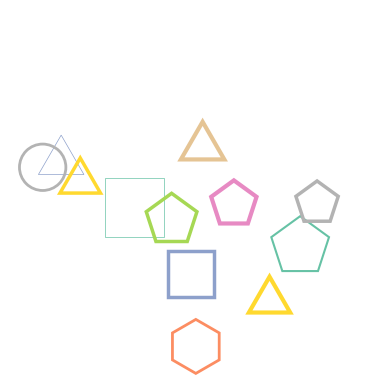[{"shape": "square", "thickness": 0.5, "radius": 0.39, "center": [0.349, 0.461]}, {"shape": "pentagon", "thickness": 1.5, "radius": 0.39, "center": [0.78, 0.36]}, {"shape": "hexagon", "thickness": 2, "radius": 0.35, "center": [0.509, 0.1]}, {"shape": "square", "thickness": 2.5, "radius": 0.3, "center": [0.495, 0.288]}, {"shape": "triangle", "thickness": 0.5, "radius": 0.34, "center": [0.159, 0.581]}, {"shape": "pentagon", "thickness": 3, "radius": 0.31, "center": [0.607, 0.47]}, {"shape": "pentagon", "thickness": 2.5, "radius": 0.35, "center": [0.446, 0.429]}, {"shape": "triangle", "thickness": 3, "radius": 0.31, "center": [0.7, 0.219]}, {"shape": "triangle", "thickness": 2.5, "radius": 0.3, "center": [0.208, 0.529]}, {"shape": "triangle", "thickness": 3, "radius": 0.33, "center": [0.526, 0.618]}, {"shape": "pentagon", "thickness": 2.5, "radius": 0.29, "center": [0.824, 0.472]}, {"shape": "circle", "thickness": 2, "radius": 0.3, "center": [0.111, 0.566]}]